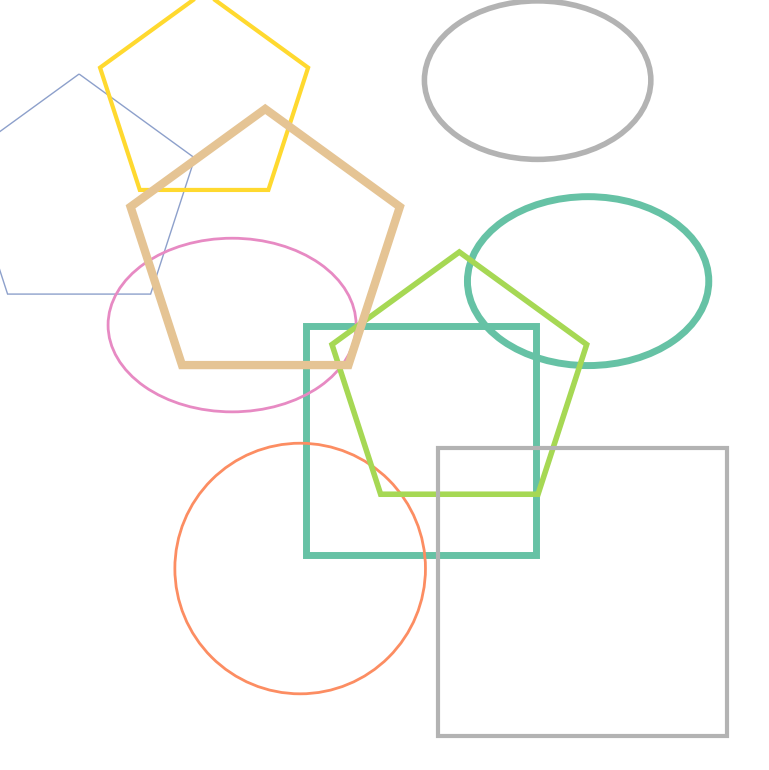[{"shape": "square", "thickness": 2.5, "radius": 0.74, "center": [0.547, 0.428]}, {"shape": "oval", "thickness": 2.5, "radius": 0.78, "center": [0.764, 0.635]}, {"shape": "circle", "thickness": 1, "radius": 0.81, "center": [0.39, 0.262]}, {"shape": "pentagon", "thickness": 0.5, "radius": 0.79, "center": [0.103, 0.746]}, {"shape": "oval", "thickness": 1, "radius": 0.81, "center": [0.301, 0.578]}, {"shape": "pentagon", "thickness": 2, "radius": 0.87, "center": [0.597, 0.499]}, {"shape": "pentagon", "thickness": 1.5, "radius": 0.71, "center": [0.265, 0.868]}, {"shape": "pentagon", "thickness": 3, "radius": 0.92, "center": [0.344, 0.675]}, {"shape": "oval", "thickness": 2, "radius": 0.74, "center": [0.698, 0.896]}, {"shape": "square", "thickness": 1.5, "radius": 0.94, "center": [0.757, 0.232]}]